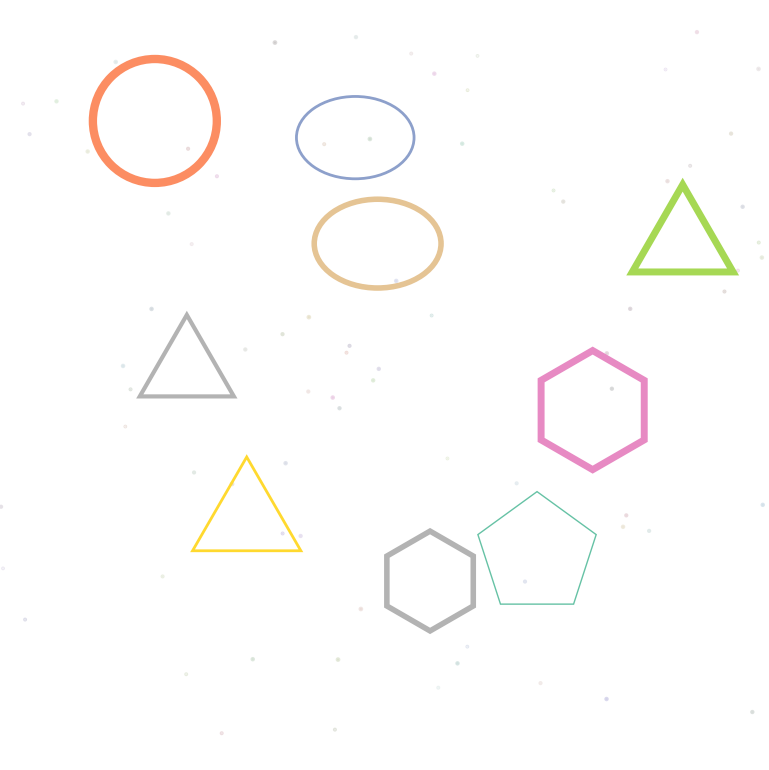[{"shape": "pentagon", "thickness": 0.5, "radius": 0.4, "center": [0.697, 0.281]}, {"shape": "circle", "thickness": 3, "radius": 0.4, "center": [0.201, 0.843]}, {"shape": "oval", "thickness": 1, "radius": 0.38, "center": [0.461, 0.821]}, {"shape": "hexagon", "thickness": 2.5, "radius": 0.39, "center": [0.77, 0.467]}, {"shape": "triangle", "thickness": 2.5, "radius": 0.38, "center": [0.887, 0.685]}, {"shape": "triangle", "thickness": 1, "radius": 0.41, "center": [0.32, 0.325]}, {"shape": "oval", "thickness": 2, "radius": 0.41, "center": [0.49, 0.684]}, {"shape": "triangle", "thickness": 1.5, "radius": 0.35, "center": [0.243, 0.52]}, {"shape": "hexagon", "thickness": 2, "radius": 0.32, "center": [0.559, 0.245]}]